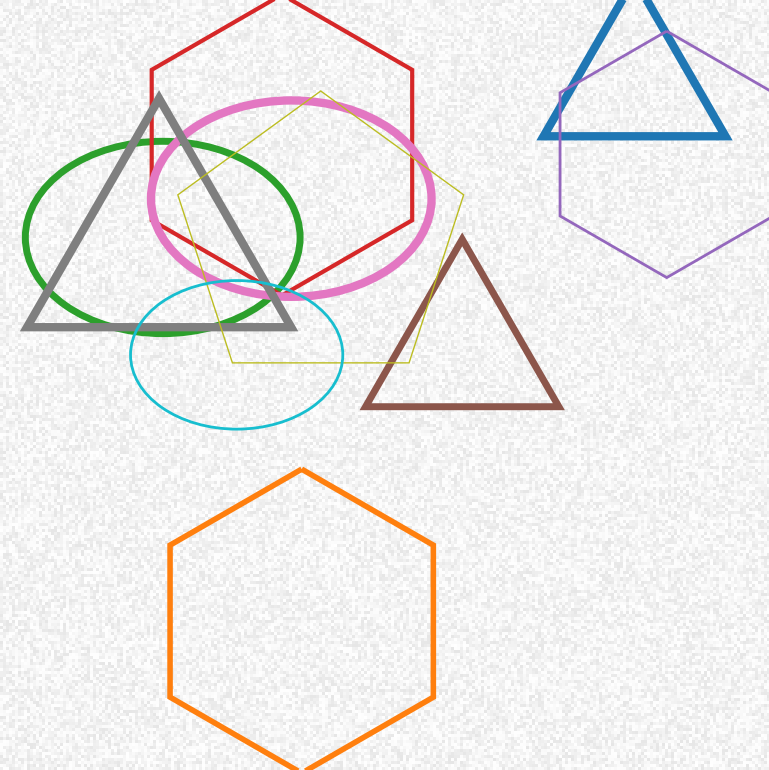[{"shape": "triangle", "thickness": 3, "radius": 0.68, "center": [0.824, 0.891]}, {"shape": "hexagon", "thickness": 2, "radius": 0.99, "center": [0.392, 0.193]}, {"shape": "oval", "thickness": 2.5, "radius": 0.89, "center": [0.211, 0.692]}, {"shape": "hexagon", "thickness": 1.5, "radius": 0.98, "center": [0.366, 0.812]}, {"shape": "hexagon", "thickness": 1, "radius": 0.8, "center": [0.866, 0.8]}, {"shape": "triangle", "thickness": 2.5, "radius": 0.72, "center": [0.6, 0.544]}, {"shape": "oval", "thickness": 3, "radius": 0.91, "center": [0.378, 0.742]}, {"shape": "triangle", "thickness": 3, "radius": 0.99, "center": [0.207, 0.674]}, {"shape": "pentagon", "thickness": 0.5, "radius": 0.98, "center": [0.417, 0.687]}, {"shape": "oval", "thickness": 1, "radius": 0.69, "center": [0.307, 0.539]}]